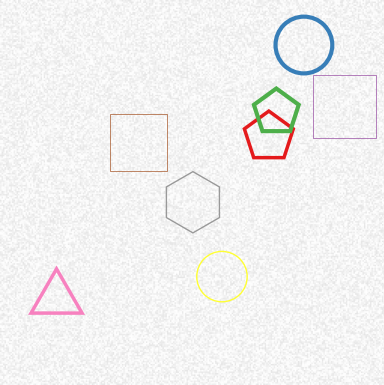[{"shape": "pentagon", "thickness": 2.5, "radius": 0.33, "center": [0.698, 0.645]}, {"shape": "circle", "thickness": 3, "radius": 0.37, "center": [0.789, 0.883]}, {"shape": "pentagon", "thickness": 3, "radius": 0.31, "center": [0.718, 0.709]}, {"shape": "square", "thickness": 0.5, "radius": 0.41, "center": [0.895, 0.724]}, {"shape": "circle", "thickness": 1, "radius": 0.33, "center": [0.577, 0.282]}, {"shape": "square", "thickness": 0.5, "radius": 0.37, "center": [0.36, 0.631]}, {"shape": "triangle", "thickness": 2.5, "radius": 0.38, "center": [0.147, 0.225]}, {"shape": "hexagon", "thickness": 1, "radius": 0.4, "center": [0.501, 0.475]}]